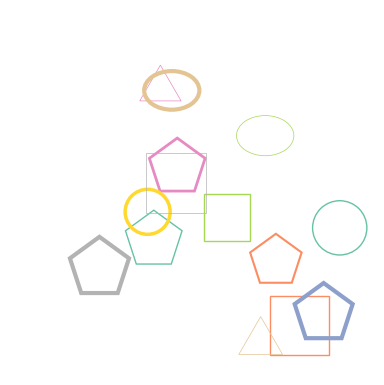[{"shape": "circle", "thickness": 1, "radius": 0.35, "center": [0.882, 0.408]}, {"shape": "pentagon", "thickness": 1, "radius": 0.39, "center": [0.399, 0.377]}, {"shape": "pentagon", "thickness": 1.5, "radius": 0.35, "center": [0.717, 0.322]}, {"shape": "square", "thickness": 1, "radius": 0.38, "center": [0.777, 0.155]}, {"shape": "pentagon", "thickness": 3, "radius": 0.4, "center": [0.841, 0.186]}, {"shape": "triangle", "thickness": 0.5, "radius": 0.31, "center": [0.417, 0.769]}, {"shape": "pentagon", "thickness": 2, "radius": 0.38, "center": [0.46, 0.565]}, {"shape": "square", "thickness": 1, "radius": 0.3, "center": [0.59, 0.435]}, {"shape": "oval", "thickness": 0.5, "radius": 0.37, "center": [0.689, 0.648]}, {"shape": "circle", "thickness": 2.5, "radius": 0.29, "center": [0.383, 0.45]}, {"shape": "triangle", "thickness": 0.5, "radius": 0.33, "center": [0.677, 0.112]}, {"shape": "oval", "thickness": 3, "radius": 0.36, "center": [0.446, 0.765]}, {"shape": "square", "thickness": 0.5, "radius": 0.39, "center": [0.457, 0.525]}, {"shape": "pentagon", "thickness": 3, "radius": 0.4, "center": [0.258, 0.304]}]